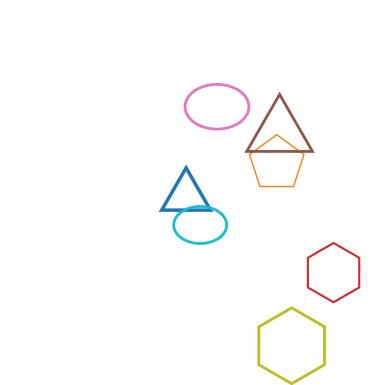[{"shape": "triangle", "thickness": 2.5, "radius": 0.37, "center": [0.483, 0.491]}, {"shape": "pentagon", "thickness": 1, "radius": 0.37, "center": [0.719, 0.576]}, {"shape": "hexagon", "thickness": 1.5, "radius": 0.39, "center": [0.866, 0.292]}, {"shape": "triangle", "thickness": 2, "radius": 0.49, "center": [0.726, 0.656]}, {"shape": "oval", "thickness": 2, "radius": 0.41, "center": [0.564, 0.723]}, {"shape": "hexagon", "thickness": 2, "radius": 0.49, "center": [0.758, 0.102]}, {"shape": "oval", "thickness": 2, "radius": 0.34, "center": [0.52, 0.416]}]